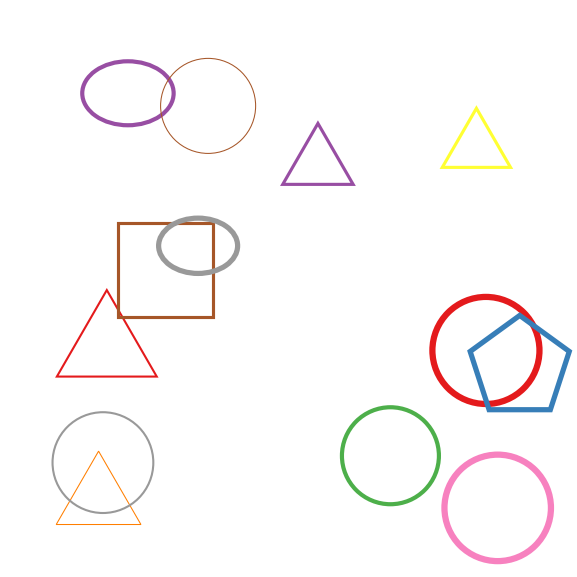[{"shape": "circle", "thickness": 3, "radius": 0.46, "center": [0.841, 0.392]}, {"shape": "triangle", "thickness": 1, "radius": 0.5, "center": [0.185, 0.397]}, {"shape": "pentagon", "thickness": 2.5, "radius": 0.45, "center": [0.9, 0.363]}, {"shape": "circle", "thickness": 2, "radius": 0.42, "center": [0.676, 0.21]}, {"shape": "triangle", "thickness": 1.5, "radius": 0.35, "center": [0.551, 0.715]}, {"shape": "oval", "thickness": 2, "radius": 0.4, "center": [0.222, 0.838]}, {"shape": "triangle", "thickness": 0.5, "radius": 0.42, "center": [0.171, 0.133]}, {"shape": "triangle", "thickness": 1.5, "radius": 0.34, "center": [0.825, 0.743]}, {"shape": "square", "thickness": 1.5, "radius": 0.41, "center": [0.286, 0.532]}, {"shape": "circle", "thickness": 0.5, "radius": 0.41, "center": [0.36, 0.816]}, {"shape": "circle", "thickness": 3, "radius": 0.46, "center": [0.862, 0.12]}, {"shape": "circle", "thickness": 1, "radius": 0.44, "center": [0.178, 0.198]}, {"shape": "oval", "thickness": 2.5, "radius": 0.34, "center": [0.343, 0.574]}]